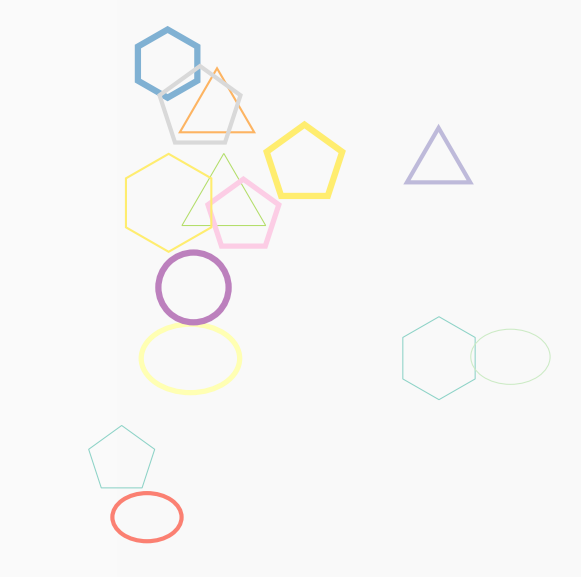[{"shape": "hexagon", "thickness": 0.5, "radius": 0.36, "center": [0.755, 0.379]}, {"shape": "pentagon", "thickness": 0.5, "radius": 0.3, "center": [0.209, 0.203]}, {"shape": "oval", "thickness": 2.5, "radius": 0.42, "center": [0.328, 0.379]}, {"shape": "triangle", "thickness": 2, "radius": 0.31, "center": [0.755, 0.715]}, {"shape": "oval", "thickness": 2, "radius": 0.3, "center": [0.253, 0.104]}, {"shape": "hexagon", "thickness": 3, "radius": 0.3, "center": [0.288, 0.889]}, {"shape": "triangle", "thickness": 1, "radius": 0.37, "center": [0.373, 0.807]}, {"shape": "triangle", "thickness": 0.5, "radius": 0.42, "center": [0.385, 0.65]}, {"shape": "pentagon", "thickness": 2.5, "radius": 0.32, "center": [0.419, 0.625]}, {"shape": "pentagon", "thickness": 2, "radius": 0.37, "center": [0.344, 0.812]}, {"shape": "circle", "thickness": 3, "radius": 0.3, "center": [0.333, 0.501]}, {"shape": "oval", "thickness": 0.5, "radius": 0.34, "center": [0.878, 0.381]}, {"shape": "pentagon", "thickness": 3, "radius": 0.34, "center": [0.524, 0.715]}, {"shape": "hexagon", "thickness": 1, "radius": 0.42, "center": [0.29, 0.648]}]